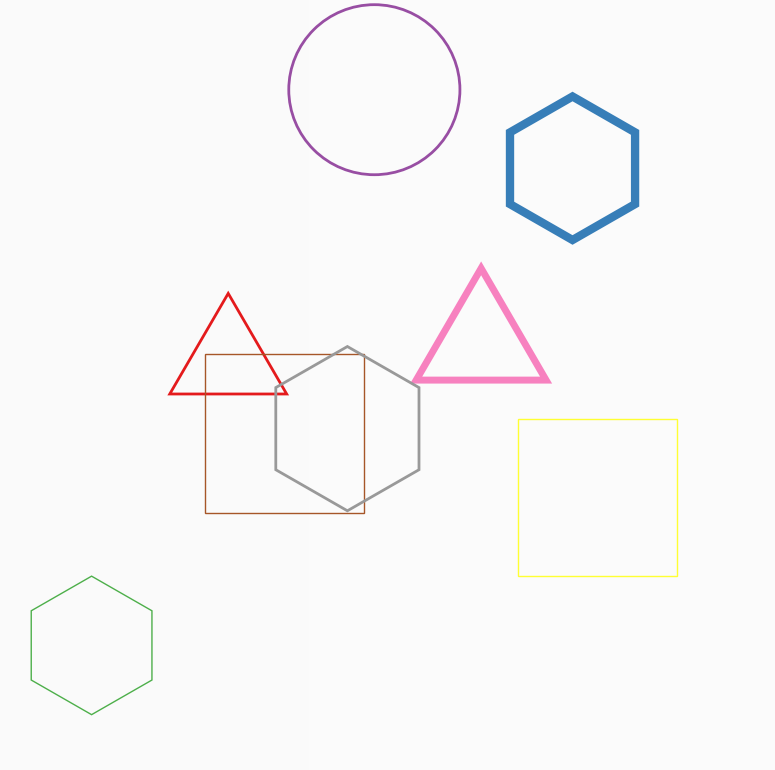[{"shape": "triangle", "thickness": 1, "radius": 0.44, "center": [0.294, 0.532]}, {"shape": "hexagon", "thickness": 3, "radius": 0.47, "center": [0.739, 0.782]}, {"shape": "hexagon", "thickness": 0.5, "radius": 0.45, "center": [0.118, 0.162]}, {"shape": "circle", "thickness": 1, "radius": 0.55, "center": [0.483, 0.884]}, {"shape": "square", "thickness": 0.5, "radius": 0.51, "center": [0.771, 0.354]}, {"shape": "square", "thickness": 0.5, "radius": 0.51, "center": [0.367, 0.437]}, {"shape": "triangle", "thickness": 2.5, "radius": 0.48, "center": [0.621, 0.555]}, {"shape": "hexagon", "thickness": 1, "radius": 0.53, "center": [0.448, 0.443]}]